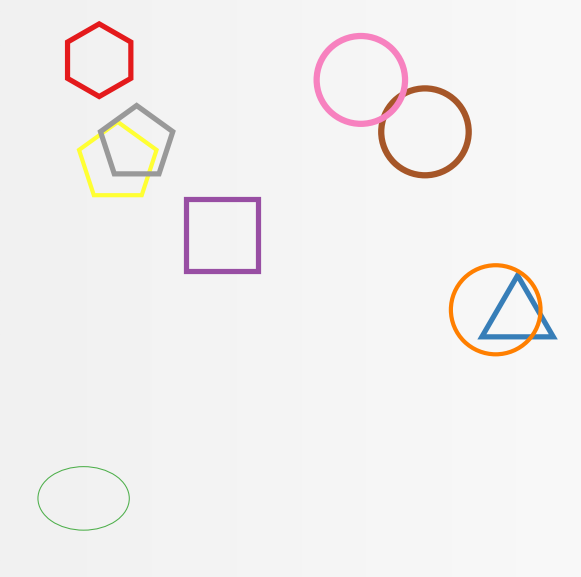[{"shape": "hexagon", "thickness": 2.5, "radius": 0.31, "center": [0.171, 0.895]}, {"shape": "triangle", "thickness": 2.5, "radius": 0.35, "center": [0.89, 0.451]}, {"shape": "oval", "thickness": 0.5, "radius": 0.39, "center": [0.144, 0.136]}, {"shape": "square", "thickness": 2.5, "radius": 0.31, "center": [0.381, 0.592]}, {"shape": "circle", "thickness": 2, "radius": 0.39, "center": [0.853, 0.463]}, {"shape": "pentagon", "thickness": 2, "radius": 0.35, "center": [0.203, 0.718]}, {"shape": "circle", "thickness": 3, "radius": 0.38, "center": [0.731, 0.771]}, {"shape": "circle", "thickness": 3, "radius": 0.38, "center": [0.621, 0.861]}, {"shape": "pentagon", "thickness": 2.5, "radius": 0.33, "center": [0.235, 0.751]}]